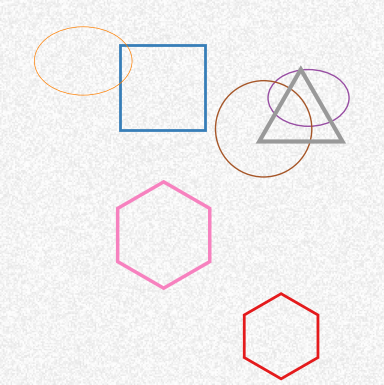[{"shape": "hexagon", "thickness": 2, "radius": 0.55, "center": [0.73, 0.127]}, {"shape": "square", "thickness": 2, "radius": 0.55, "center": [0.421, 0.773]}, {"shape": "oval", "thickness": 1, "radius": 0.53, "center": [0.801, 0.746]}, {"shape": "oval", "thickness": 0.5, "radius": 0.63, "center": [0.216, 0.842]}, {"shape": "circle", "thickness": 1, "radius": 0.63, "center": [0.685, 0.665]}, {"shape": "hexagon", "thickness": 2.5, "radius": 0.69, "center": [0.425, 0.39]}, {"shape": "triangle", "thickness": 3, "radius": 0.62, "center": [0.781, 0.695]}]